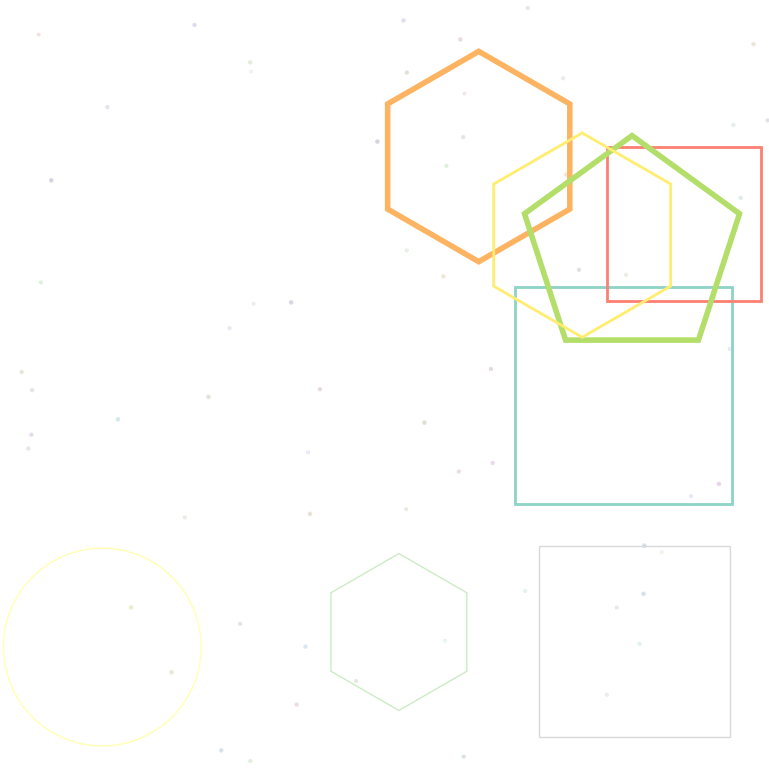[{"shape": "square", "thickness": 1, "radius": 0.7, "center": [0.81, 0.487]}, {"shape": "circle", "thickness": 0.5, "radius": 0.64, "center": [0.133, 0.16]}, {"shape": "square", "thickness": 1, "radius": 0.5, "center": [0.888, 0.709]}, {"shape": "hexagon", "thickness": 2, "radius": 0.68, "center": [0.622, 0.797]}, {"shape": "pentagon", "thickness": 2, "radius": 0.73, "center": [0.821, 0.677]}, {"shape": "square", "thickness": 0.5, "radius": 0.62, "center": [0.824, 0.167]}, {"shape": "hexagon", "thickness": 0.5, "radius": 0.51, "center": [0.518, 0.179]}, {"shape": "hexagon", "thickness": 1, "radius": 0.66, "center": [0.756, 0.695]}]